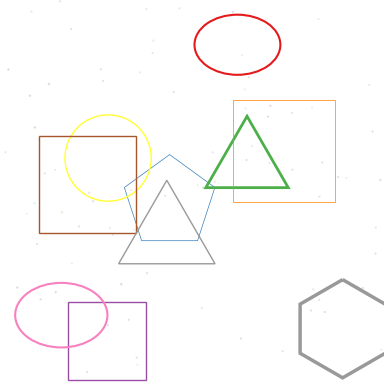[{"shape": "oval", "thickness": 1.5, "radius": 0.56, "center": [0.617, 0.884]}, {"shape": "pentagon", "thickness": 0.5, "radius": 0.62, "center": [0.441, 0.475]}, {"shape": "triangle", "thickness": 2, "radius": 0.62, "center": [0.642, 0.574]}, {"shape": "square", "thickness": 1, "radius": 0.5, "center": [0.279, 0.114]}, {"shape": "square", "thickness": 0.5, "radius": 0.66, "center": [0.737, 0.607]}, {"shape": "circle", "thickness": 1, "radius": 0.56, "center": [0.281, 0.589]}, {"shape": "square", "thickness": 1, "radius": 0.63, "center": [0.226, 0.521]}, {"shape": "oval", "thickness": 1.5, "radius": 0.6, "center": [0.159, 0.181]}, {"shape": "hexagon", "thickness": 2.5, "radius": 0.64, "center": [0.89, 0.146]}, {"shape": "triangle", "thickness": 1, "radius": 0.72, "center": [0.433, 0.387]}]